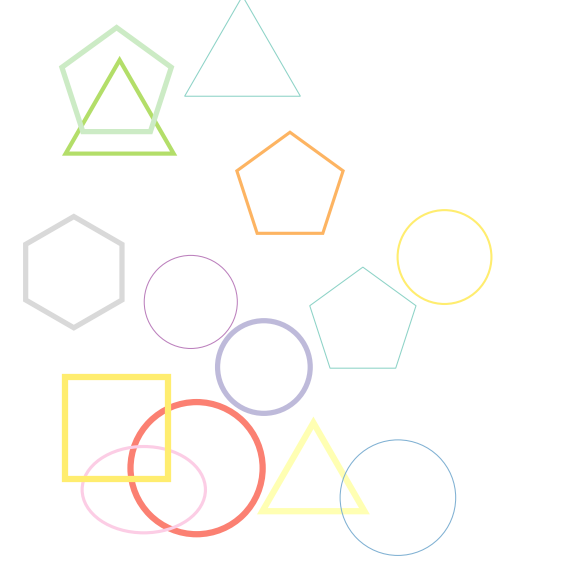[{"shape": "triangle", "thickness": 0.5, "radius": 0.58, "center": [0.42, 0.89]}, {"shape": "pentagon", "thickness": 0.5, "radius": 0.48, "center": [0.628, 0.44]}, {"shape": "triangle", "thickness": 3, "radius": 0.51, "center": [0.543, 0.165]}, {"shape": "circle", "thickness": 2.5, "radius": 0.4, "center": [0.457, 0.364]}, {"shape": "circle", "thickness": 3, "radius": 0.57, "center": [0.34, 0.188]}, {"shape": "circle", "thickness": 0.5, "radius": 0.5, "center": [0.689, 0.137]}, {"shape": "pentagon", "thickness": 1.5, "radius": 0.48, "center": [0.502, 0.673]}, {"shape": "triangle", "thickness": 2, "radius": 0.54, "center": [0.207, 0.787]}, {"shape": "oval", "thickness": 1.5, "radius": 0.53, "center": [0.249, 0.151]}, {"shape": "hexagon", "thickness": 2.5, "radius": 0.48, "center": [0.128, 0.528]}, {"shape": "circle", "thickness": 0.5, "radius": 0.4, "center": [0.33, 0.476]}, {"shape": "pentagon", "thickness": 2.5, "radius": 0.5, "center": [0.202, 0.852]}, {"shape": "square", "thickness": 3, "radius": 0.44, "center": [0.202, 0.258]}, {"shape": "circle", "thickness": 1, "radius": 0.41, "center": [0.77, 0.554]}]